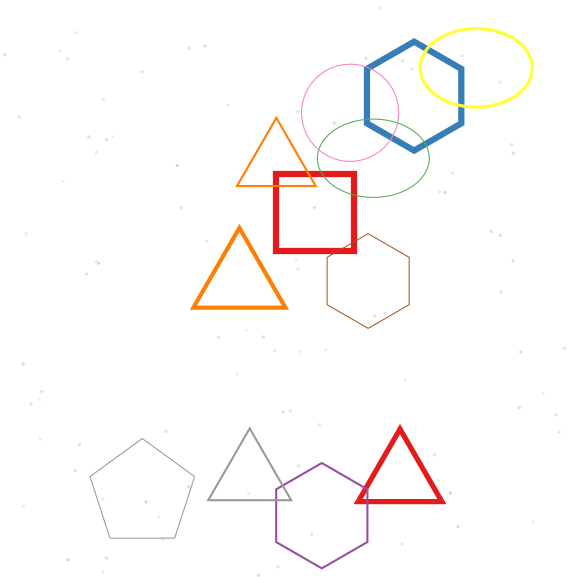[{"shape": "square", "thickness": 3, "radius": 0.34, "center": [0.545, 0.631]}, {"shape": "triangle", "thickness": 2.5, "radius": 0.42, "center": [0.693, 0.172]}, {"shape": "hexagon", "thickness": 3, "radius": 0.47, "center": [0.717, 0.833]}, {"shape": "oval", "thickness": 0.5, "radius": 0.48, "center": [0.646, 0.725]}, {"shape": "hexagon", "thickness": 1, "radius": 0.46, "center": [0.557, 0.106]}, {"shape": "triangle", "thickness": 2, "radius": 0.46, "center": [0.415, 0.512]}, {"shape": "triangle", "thickness": 1, "radius": 0.39, "center": [0.479, 0.716]}, {"shape": "oval", "thickness": 1.5, "radius": 0.49, "center": [0.825, 0.882]}, {"shape": "hexagon", "thickness": 0.5, "radius": 0.41, "center": [0.637, 0.512]}, {"shape": "circle", "thickness": 0.5, "radius": 0.42, "center": [0.606, 0.804]}, {"shape": "pentagon", "thickness": 0.5, "radius": 0.48, "center": [0.246, 0.144]}, {"shape": "triangle", "thickness": 1, "radius": 0.41, "center": [0.432, 0.174]}]